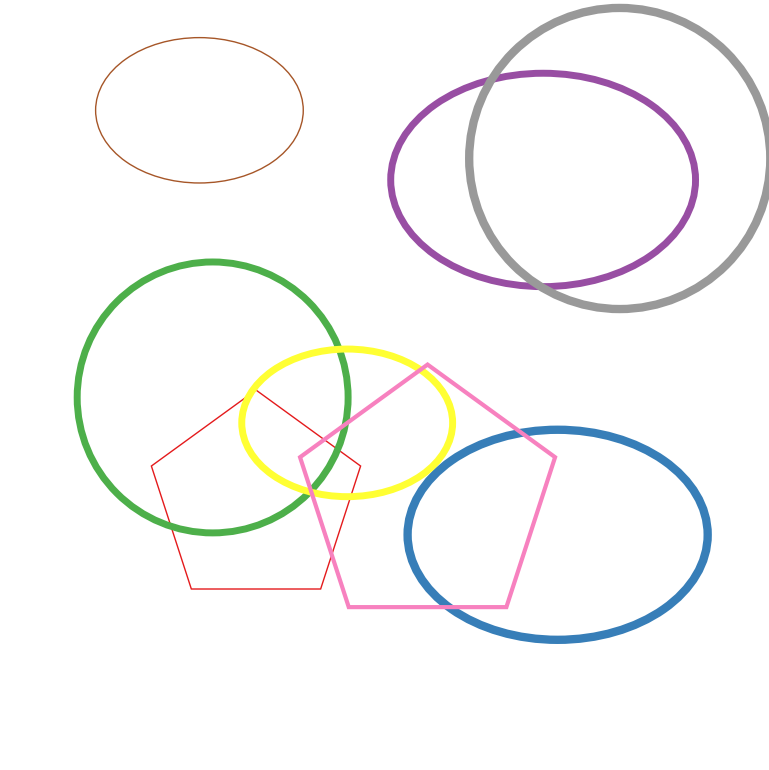[{"shape": "pentagon", "thickness": 0.5, "radius": 0.71, "center": [0.332, 0.351]}, {"shape": "oval", "thickness": 3, "radius": 0.97, "center": [0.724, 0.305]}, {"shape": "circle", "thickness": 2.5, "radius": 0.88, "center": [0.276, 0.484]}, {"shape": "oval", "thickness": 2.5, "radius": 0.99, "center": [0.705, 0.766]}, {"shape": "oval", "thickness": 2.5, "radius": 0.68, "center": [0.451, 0.451]}, {"shape": "oval", "thickness": 0.5, "radius": 0.67, "center": [0.259, 0.857]}, {"shape": "pentagon", "thickness": 1.5, "radius": 0.87, "center": [0.555, 0.352]}, {"shape": "circle", "thickness": 3, "radius": 0.98, "center": [0.805, 0.794]}]